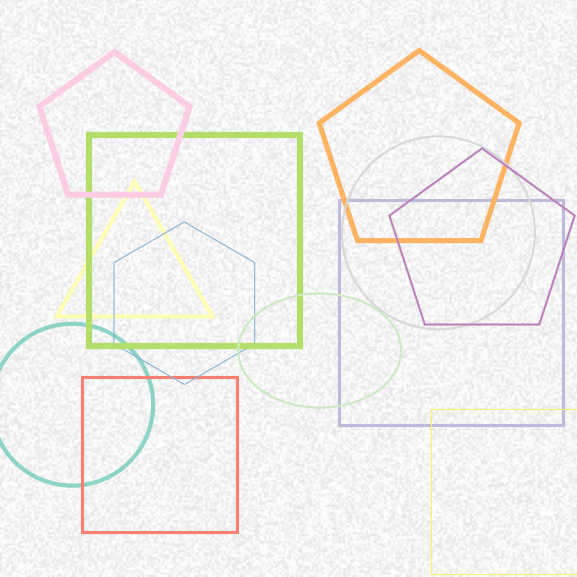[{"shape": "circle", "thickness": 2, "radius": 0.7, "center": [0.125, 0.298]}, {"shape": "triangle", "thickness": 2, "radius": 0.78, "center": [0.233, 0.529]}, {"shape": "square", "thickness": 1.5, "radius": 0.97, "center": [0.781, 0.459]}, {"shape": "square", "thickness": 1.5, "radius": 0.67, "center": [0.276, 0.212]}, {"shape": "hexagon", "thickness": 0.5, "radius": 0.7, "center": [0.319, 0.474]}, {"shape": "pentagon", "thickness": 2.5, "radius": 0.91, "center": [0.726, 0.73]}, {"shape": "square", "thickness": 3, "radius": 0.91, "center": [0.337, 0.582]}, {"shape": "pentagon", "thickness": 3, "radius": 0.68, "center": [0.198, 0.772]}, {"shape": "circle", "thickness": 1, "radius": 0.84, "center": [0.759, 0.596]}, {"shape": "pentagon", "thickness": 1, "radius": 0.84, "center": [0.835, 0.574]}, {"shape": "oval", "thickness": 1, "radius": 0.71, "center": [0.554, 0.392]}, {"shape": "square", "thickness": 0.5, "radius": 0.71, "center": [0.888, 0.148]}]